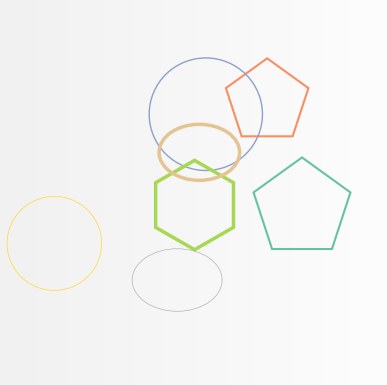[{"shape": "pentagon", "thickness": 1.5, "radius": 0.66, "center": [0.779, 0.46]}, {"shape": "pentagon", "thickness": 1.5, "radius": 0.56, "center": [0.689, 0.737]}, {"shape": "circle", "thickness": 1, "radius": 0.73, "center": [0.531, 0.703]}, {"shape": "hexagon", "thickness": 2.5, "radius": 0.58, "center": [0.502, 0.467]}, {"shape": "circle", "thickness": 0.5, "radius": 0.61, "center": [0.14, 0.368]}, {"shape": "oval", "thickness": 2.5, "radius": 0.52, "center": [0.514, 0.604]}, {"shape": "oval", "thickness": 0.5, "radius": 0.58, "center": [0.457, 0.273]}]